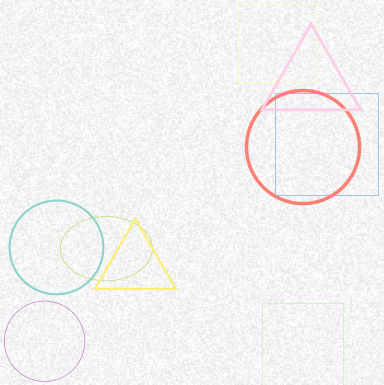[{"shape": "circle", "thickness": 1.5, "radius": 0.61, "center": [0.147, 0.357]}, {"shape": "square", "thickness": 0.5, "radius": 0.51, "center": [0.719, 0.889]}, {"shape": "circle", "thickness": 2.5, "radius": 0.73, "center": [0.787, 0.618]}, {"shape": "square", "thickness": 0.5, "radius": 0.67, "center": [0.848, 0.626]}, {"shape": "oval", "thickness": 0.5, "radius": 0.6, "center": [0.276, 0.354]}, {"shape": "triangle", "thickness": 2, "radius": 0.74, "center": [0.808, 0.789]}, {"shape": "circle", "thickness": 0.5, "radius": 0.52, "center": [0.116, 0.114]}, {"shape": "square", "thickness": 0.5, "radius": 0.53, "center": [0.786, 0.106]}, {"shape": "triangle", "thickness": 1.5, "radius": 0.61, "center": [0.352, 0.31]}]